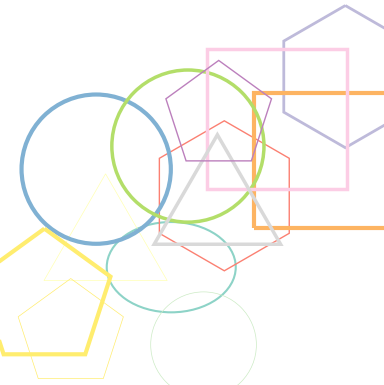[{"shape": "oval", "thickness": 1.5, "radius": 0.84, "center": [0.445, 0.306]}, {"shape": "triangle", "thickness": 0.5, "radius": 0.92, "center": [0.274, 0.364]}, {"shape": "hexagon", "thickness": 2, "radius": 0.92, "center": [0.897, 0.801]}, {"shape": "hexagon", "thickness": 1, "radius": 0.97, "center": [0.583, 0.491]}, {"shape": "circle", "thickness": 3, "radius": 0.97, "center": [0.25, 0.561]}, {"shape": "square", "thickness": 3, "radius": 0.88, "center": [0.836, 0.583]}, {"shape": "circle", "thickness": 2.5, "radius": 0.99, "center": [0.488, 0.621]}, {"shape": "square", "thickness": 2.5, "radius": 0.91, "center": [0.72, 0.69]}, {"shape": "triangle", "thickness": 2.5, "radius": 0.95, "center": [0.565, 0.46]}, {"shape": "pentagon", "thickness": 1, "radius": 0.72, "center": [0.568, 0.699]}, {"shape": "circle", "thickness": 0.5, "radius": 0.69, "center": [0.529, 0.105]}, {"shape": "pentagon", "thickness": 3, "radius": 0.9, "center": [0.115, 0.226]}, {"shape": "pentagon", "thickness": 0.5, "radius": 0.72, "center": [0.184, 0.133]}]